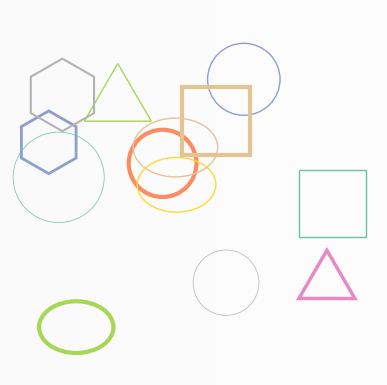[{"shape": "circle", "thickness": 0.5, "radius": 0.59, "center": [0.151, 0.539]}, {"shape": "square", "thickness": 1, "radius": 0.43, "center": [0.859, 0.471]}, {"shape": "circle", "thickness": 3, "radius": 0.44, "center": [0.42, 0.576]}, {"shape": "hexagon", "thickness": 2, "radius": 0.41, "center": [0.126, 0.63]}, {"shape": "circle", "thickness": 1, "radius": 0.47, "center": [0.629, 0.794]}, {"shape": "triangle", "thickness": 2.5, "radius": 0.42, "center": [0.844, 0.266]}, {"shape": "oval", "thickness": 3, "radius": 0.48, "center": [0.197, 0.15]}, {"shape": "triangle", "thickness": 1, "radius": 0.5, "center": [0.304, 0.735]}, {"shape": "oval", "thickness": 1, "radius": 0.51, "center": [0.456, 0.52]}, {"shape": "square", "thickness": 3, "radius": 0.44, "center": [0.557, 0.685]}, {"shape": "oval", "thickness": 1, "radius": 0.55, "center": [0.453, 0.617]}, {"shape": "hexagon", "thickness": 1.5, "radius": 0.47, "center": [0.161, 0.753]}, {"shape": "circle", "thickness": 0.5, "radius": 0.42, "center": [0.583, 0.266]}]